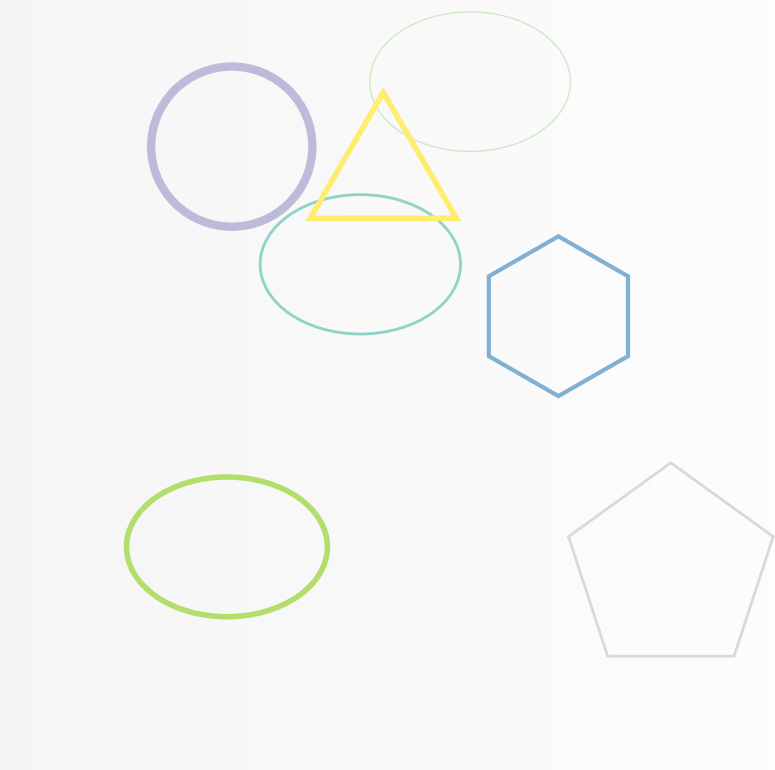[{"shape": "oval", "thickness": 1, "radius": 0.65, "center": [0.465, 0.657]}, {"shape": "circle", "thickness": 3, "radius": 0.52, "center": [0.299, 0.81]}, {"shape": "hexagon", "thickness": 1.5, "radius": 0.52, "center": [0.721, 0.589]}, {"shape": "oval", "thickness": 2, "radius": 0.65, "center": [0.293, 0.29]}, {"shape": "pentagon", "thickness": 1, "radius": 0.69, "center": [0.866, 0.26]}, {"shape": "oval", "thickness": 0.5, "radius": 0.65, "center": [0.607, 0.894]}, {"shape": "triangle", "thickness": 2, "radius": 0.54, "center": [0.495, 0.771]}]